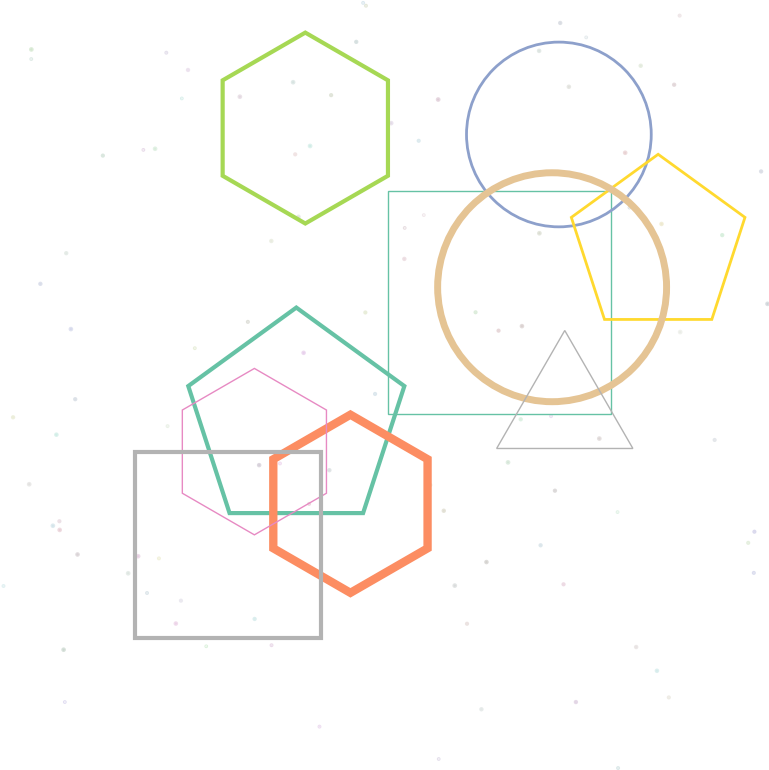[{"shape": "square", "thickness": 0.5, "radius": 0.72, "center": [0.648, 0.607]}, {"shape": "pentagon", "thickness": 1.5, "radius": 0.74, "center": [0.385, 0.453]}, {"shape": "hexagon", "thickness": 3, "radius": 0.58, "center": [0.455, 0.346]}, {"shape": "circle", "thickness": 1, "radius": 0.6, "center": [0.726, 0.825]}, {"shape": "hexagon", "thickness": 0.5, "radius": 0.54, "center": [0.33, 0.413]}, {"shape": "hexagon", "thickness": 1.5, "radius": 0.62, "center": [0.396, 0.834]}, {"shape": "pentagon", "thickness": 1, "radius": 0.59, "center": [0.855, 0.681]}, {"shape": "circle", "thickness": 2.5, "radius": 0.74, "center": [0.717, 0.627]}, {"shape": "triangle", "thickness": 0.5, "radius": 0.51, "center": [0.733, 0.469]}, {"shape": "square", "thickness": 1.5, "radius": 0.6, "center": [0.296, 0.292]}]